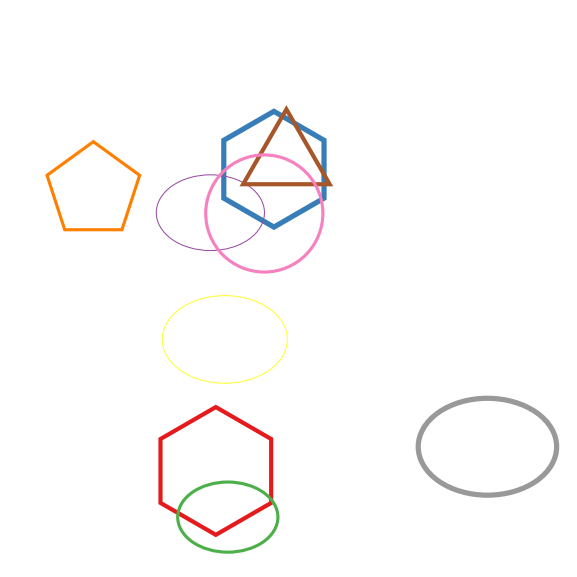[{"shape": "hexagon", "thickness": 2, "radius": 0.55, "center": [0.374, 0.184]}, {"shape": "hexagon", "thickness": 2.5, "radius": 0.5, "center": [0.474, 0.706]}, {"shape": "oval", "thickness": 1.5, "radius": 0.43, "center": [0.394, 0.104]}, {"shape": "oval", "thickness": 0.5, "radius": 0.47, "center": [0.364, 0.631]}, {"shape": "pentagon", "thickness": 1.5, "radius": 0.42, "center": [0.162, 0.67]}, {"shape": "oval", "thickness": 0.5, "radius": 0.54, "center": [0.389, 0.411]}, {"shape": "triangle", "thickness": 2, "radius": 0.43, "center": [0.496, 0.723]}, {"shape": "circle", "thickness": 1.5, "radius": 0.51, "center": [0.458, 0.629]}, {"shape": "oval", "thickness": 2.5, "radius": 0.6, "center": [0.844, 0.226]}]